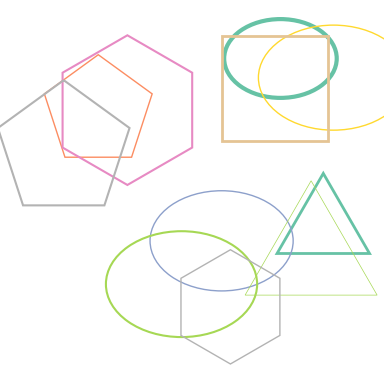[{"shape": "oval", "thickness": 3, "radius": 0.73, "center": [0.728, 0.848]}, {"shape": "triangle", "thickness": 2, "radius": 0.69, "center": [0.84, 0.411]}, {"shape": "pentagon", "thickness": 1, "radius": 0.74, "center": [0.255, 0.711]}, {"shape": "oval", "thickness": 1, "radius": 0.93, "center": [0.576, 0.374]}, {"shape": "hexagon", "thickness": 1.5, "radius": 0.97, "center": [0.331, 0.714]}, {"shape": "oval", "thickness": 1.5, "radius": 0.98, "center": [0.472, 0.262]}, {"shape": "triangle", "thickness": 0.5, "radius": 0.99, "center": [0.808, 0.332]}, {"shape": "oval", "thickness": 1, "radius": 0.97, "center": [0.866, 0.798]}, {"shape": "square", "thickness": 2, "radius": 0.69, "center": [0.714, 0.77]}, {"shape": "hexagon", "thickness": 1, "radius": 0.74, "center": [0.599, 0.203]}, {"shape": "pentagon", "thickness": 1.5, "radius": 0.9, "center": [0.166, 0.612]}]